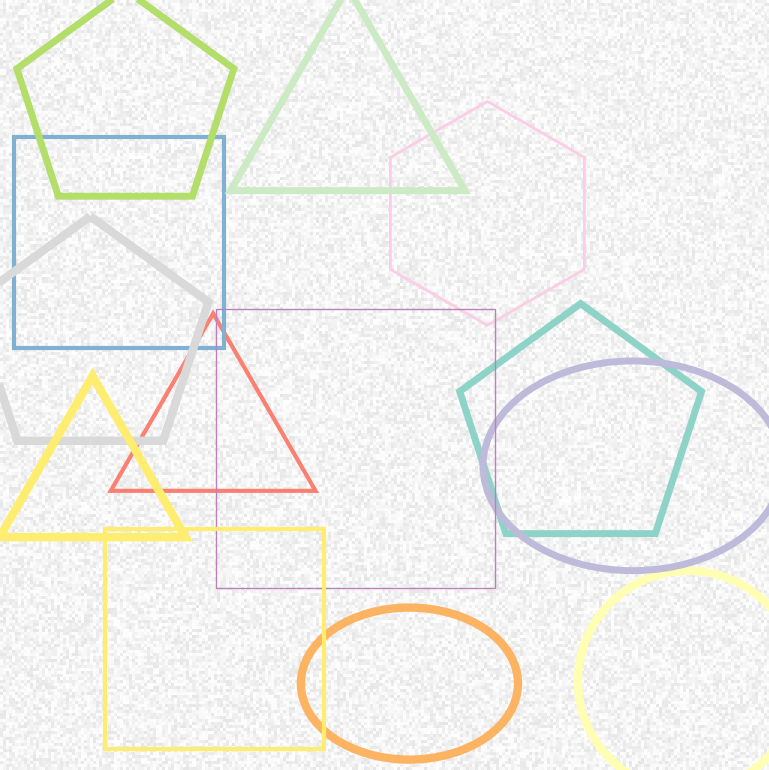[{"shape": "pentagon", "thickness": 2.5, "radius": 0.83, "center": [0.754, 0.441]}, {"shape": "circle", "thickness": 3, "radius": 0.72, "center": [0.894, 0.116]}, {"shape": "oval", "thickness": 2.5, "radius": 0.97, "center": [0.822, 0.395]}, {"shape": "triangle", "thickness": 1.5, "radius": 0.77, "center": [0.277, 0.439]}, {"shape": "square", "thickness": 1.5, "radius": 0.68, "center": [0.154, 0.685]}, {"shape": "oval", "thickness": 3, "radius": 0.71, "center": [0.532, 0.112]}, {"shape": "pentagon", "thickness": 2.5, "radius": 0.74, "center": [0.163, 0.865]}, {"shape": "hexagon", "thickness": 1, "radius": 0.73, "center": [0.633, 0.723]}, {"shape": "pentagon", "thickness": 3, "radius": 0.81, "center": [0.117, 0.558]}, {"shape": "square", "thickness": 0.5, "radius": 0.9, "center": [0.462, 0.417]}, {"shape": "triangle", "thickness": 2.5, "radius": 0.88, "center": [0.452, 0.84]}, {"shape": "triangle", "thickness": 3, "radius": 0.7, "center": [0.12, 0.372]}, {"shape": "square", "thickness": 1.5, "radius": 0.71, "center": [0.279, 0.17]}]